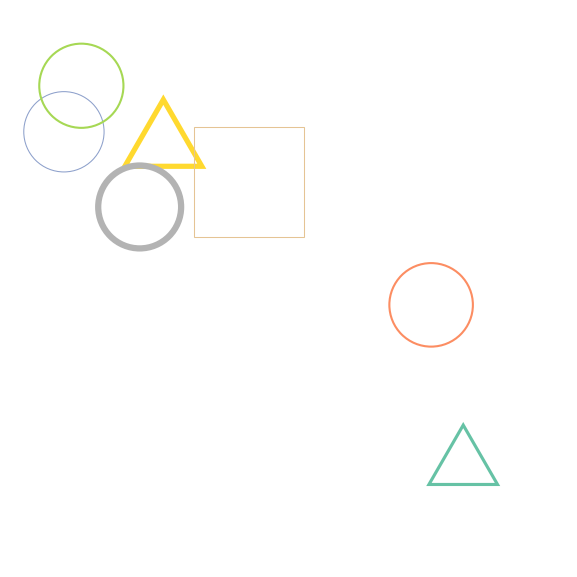[{"shape": "triangle", "thickness": 1.5, "radius": 0.34, "center": [0.802, 0.194]}, {"shape": "circle", "thickness": 1, "radius": 0.36, "center": [0.747, 0.471]}, {"shape": "circle", "thickness": 0.5, "radius": 0.35, "center": [0.111, 0.771]}, {"shape": "circle", "thickness": 1, "radius": 0.36, "center": [0.141, 0.851]}, {"shape": "triangle", "thickness": 2.5, "radius": 0.38, "center": [0.283, 0.75]}, {"shape": "square", "thickness": 0.5, "radius": 0.48, "center": [0.432, 0.683]}, {"shape": "circle", "thickness": 3, "radius": 0.36, "center": [0.242, 0.641]}]